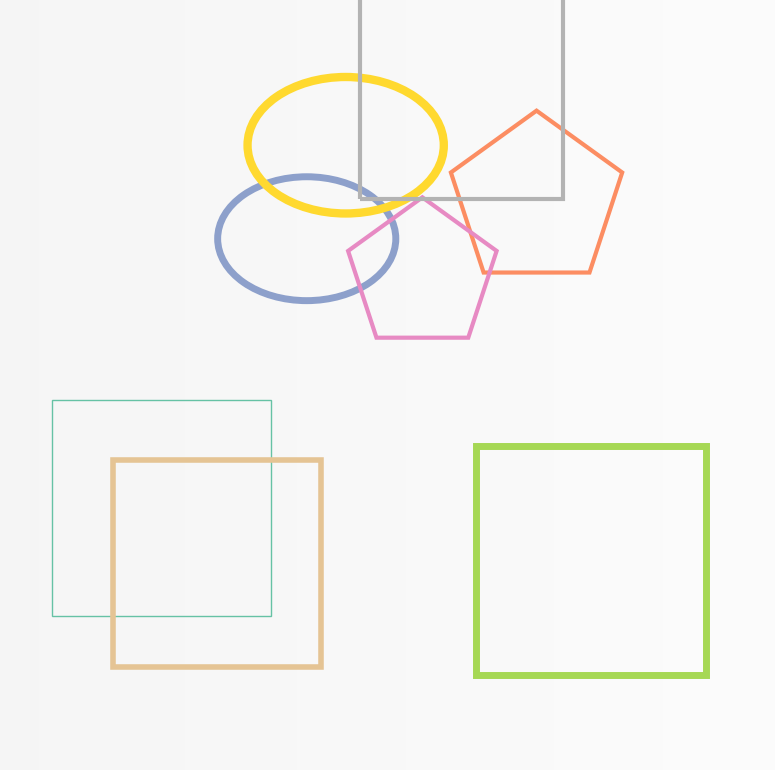[{"shape": "square", "thickness": 0.5, "radius": 0.7, "center": [0.208, 0.34]}, {"shape": "pentagon", "thickness": 1.5, "radius": 0.58, "center": [0.692, 0.74]}, {"shape": "oval", "thickness": 2.5, "radius": 0.57, "center": [0.396, 0.69]}, {"shape": "pentagon", "thickness": 1.5, "radius": 0.5, "center": [0.545, 0.643]}, {"shape": "square", "thickness": 2.5, "radius": 0.74, "center": [0.763, 0.272]}, {"shape": "oval", "thickness": 3, "radius": 0.63, "center": [0.446, 0.811]}, {"shape": "square", "thickness": 2, "radius": 0.67, "center": [0.28, 0.268]}, {"shape": "square", "thickness": 1.5, "radius": 0.65, "center": [0.596, 0.872]}]